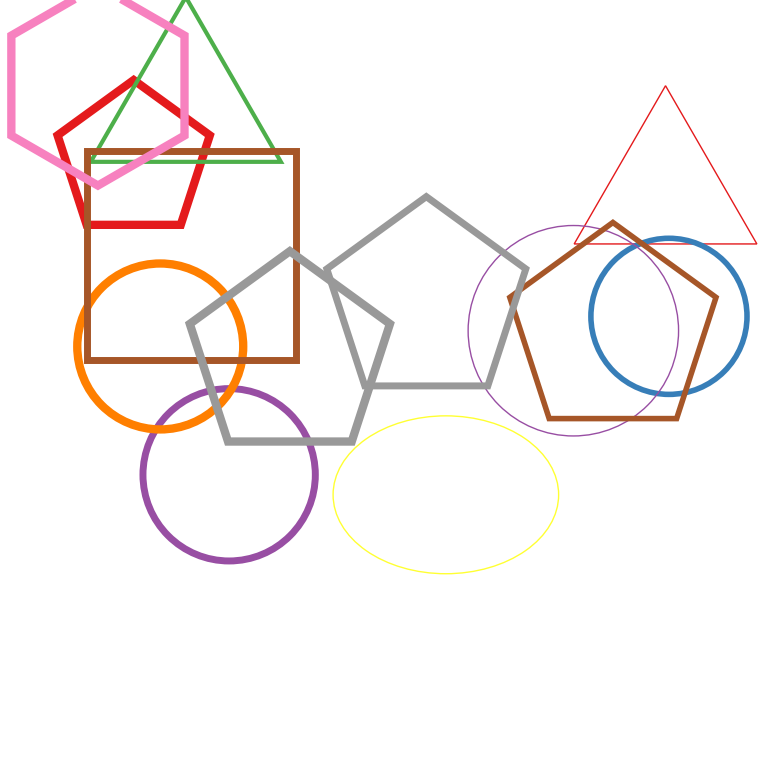[{"shape": "pentagon", "thickness": 3, "radius": 0.52, "center": [0.174, 0.792]}, {"shape": "triangle", "thickness": 0.5, "radius": 0.68, "center": [0.864, 0.752]}, {"shape": "circle", "thickness": 2, "radius": 0.51, "center": [0.869, 0.589]}, {"shape": "triangle", "thickness": 1.5, "radius": 0.71, "center": [0.241, 0.861]}, {"shape": "circle", "thickness": 2.5, "radius": 0.56, "center": [0.298, 0.383]}, {"shape": "circle", "thickness": 0.5, "radius": 0.68, "center": [0.745, 0.57]}, {"shape": "circle", "thickness": 3, "radius": 0.54, "center": [0.208, 0.55]}, {"shape": "oval", "thickness": 0.5, "radius": 0.73, "center": [0.579, 0.357]}, {"shape": "pentagon", "thickness": 2, "radius": 0.7, "center": [0.796, 0.57]}, {"shape": "square", "thickness": 2.5, "radius": 0.68, "center": [0.249, 0.668]}, {"shape": "hexagon", "thickness": 3, "radius": 0.65, "center": [0.127, 0.889]}, {"shape": "pentagon", "thickness": 2.5, "radius": 0.68, "center": [0.554, 0.609]}, {"shape": "pentagon", "thickness": 3, "radius": 0.68, "center": [0.376, 0.537]}]